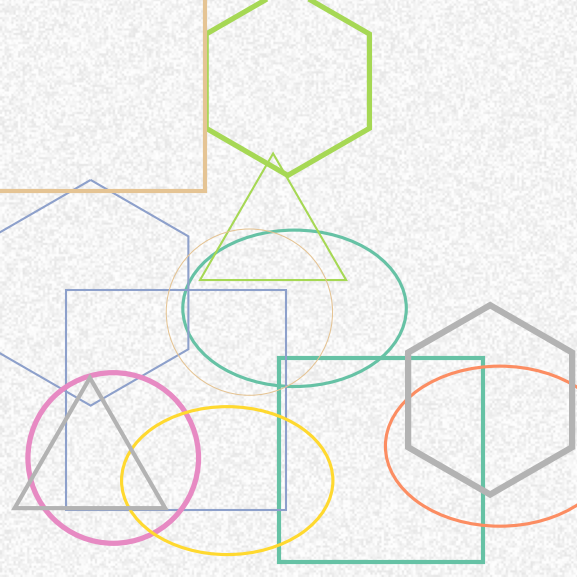[{"shape": "square", "thickness": 2, "radius": 0.88, "center": [0.659, 0.203]}, {"shape": "oval", "thickness": 1.5, "radius": 0.97, "center": [0.51, 0.465]}, {"shape": "oval", "thickness": 1.5, "radius": 0.99, "center": [0.865, 0.227]}, {"shape": "square", "thickness": 1, "radius": 0.95, "center": [0.305, 0.307]}, {"shape": "hexagon", "thickness": 1, "radius": 0.98, "center": [0.157, 0.492]}, {"shape": "circle", "thickness": 2.5, "radius": 0.74, "center": [0.196, 0.206]}, {"shape": "hexagon", "thickness": 2.5, "radius": 0.82, "center": [0.498, 0.859]}, {"shape": "triangle", "thickness": 1, "radius": 0.73, "center": [0.473, 0.587]}, {"shape": "oval", "thickness": 1.5, "radius": 0.91, "center": [0.393, 0.167]}, {"shape": "square", "thickness": 2, "radius": 0.93, "center": [0.17, 0.853]}, {"shape": "circle", "thickness": 0.5, "radius": 0.72, "center": [0.432, 0.459]}, {"shape": "triangle", "thickness": 2, "radius": 0.75, "center": [0.156, 0.194]}, {"shape": "hexagon", "thickness": 3, "radius": 0.82, "center": [0.849, 0.307]}]